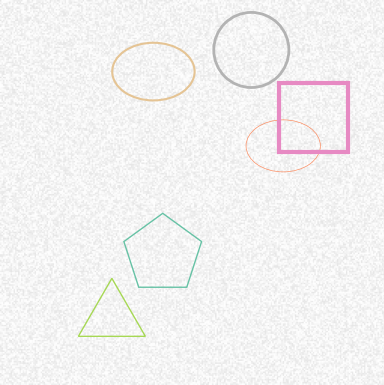[{"shape": "pentagon", "thickness": 1, "radius": 0.53, "center": [0.423, 0.34]}, {"shape": "oval", "thickness": 0.5, "radius": 0.48, "center": [0.736, 0.621]}, {"shape": "square", "thickness": 3, "radius": 0.45, "center": [0.815, 0.694]}, {"shape": "triangle", "thickness": 1, "radius": 0.5, "center": [0.291, 0.177]}, {"shape": "oval", "thickness": 1.5, "radius": 0.53, "center": [0.399, 0.814]}, {"shape": "circle", "thickness": 2, "radius": 0.49, "center": [0.653, 0.87]}]